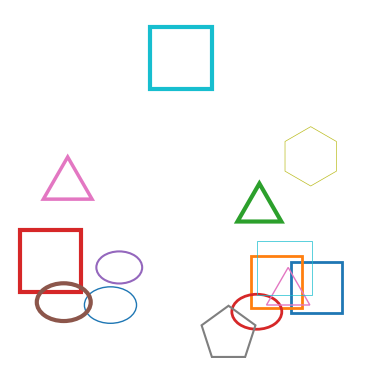[{"shape": "square", "thickness": 2, "radius": 0.33, "center": [0.822, 0.254]}, {"shape": "oval", "thickness": 1, "radius": 0.34, "center": [0.287, 0.208]}, {"shape": "square", "thickness": 2, "radius": 0.34, "center": [0.718, 0.267]}, {"shape": "triangle", "thickness": 3, "radius": 0.33, "center": [0.674, 0.458]}, {"shape": "oval", "thickness": 2, "radius": 0.32, "center": [0.667, 0.19]}, {"shape": "square", "thickness": 3, "radius": 0.4, "center": [0.132, 0.322]}, {"shape": "oval", "thickness": 1.5, "radius": 0.3, "center": [0.31, 0.305]}, {"shape": "oval", "thickness": 3, "radius": 0.35, "center": [0.166, 0.215]}, {"shape": "triangle", "thickness": 2.5, "radius": 0.37, "center": [0.176, 0.519]}, {"shape": "triangle", "thickness": 1, "radius": 0.33, "center": [0.749, 0.24]}, {"shape": "pentagon", "thickness": 1.5, "radius": 0.37, "center": [0.594, 0.132]}, {"shape": "hexagon", "thickness": 0.5, "radius": 0.39, "center": [0.807, 0.594]}, {"shape": "square", "thickness": 0.5, "radius": 0.35, "center": [0.739, 0.304]}, {"shape": "square", "thickness": 3, "radius": 0.4, "center": [0.47, 0.849]}]